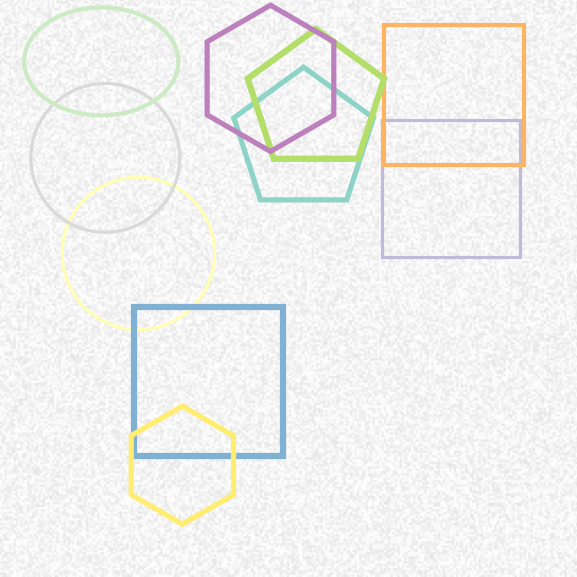[{"shape": "pentagon", "thickness": 2.5, "radius": 0.64, "center": [0.526, 0.756]}, {"shape": "circle", "thickness": 1.5, "radius": 0.66, "center": [0.24, 0.56]}, {"shape": "square", "thickness": 1.5, "radius": 0.6, "center": [0.781, 0.673]}, {"shape": "square", "thickness": 3, "radius": 0.65, "center": [0.362, 0.338]}, {"shape": "square", "thickness": 2, "radius": 0.6, "center": [0.786, 0.835]}, {"shape": "pentagon", "thickness": 3, "radius": 0.62, "center": [0.547, 0.825]}, {"shape": "circle", "thickness": 1.5, "radius": 0.64, "center": [0.182, 0.726]}, {"shape": "hexagon", "thickness": 2.5, "radius": 0.63, "center": [0.468, 0.863]}, {"shape": "oval", "thickness": 2, "radius": 0.67, "center": [0.175, 0.893]}, {"shape": "hexagon", "thickness": 2.5, "radius": 0.51, "center": [0.316, 0.194]}]